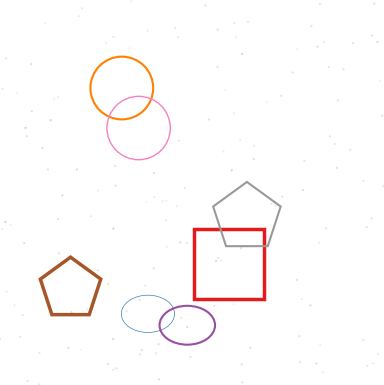[{"shape": "square", "thickness": 2.5, "radius": 0.45, "center": [0.595, 0.314]}, {"shape": "oval", "thickness": 0.5, "radius": 0.35, "center": [0.384, 0.185]}, {"shape": "oval", "thickness": 1.5, "radius": 0.36, "center": [0.486, 0.155]}, {"shape": "circle", "thickness": 1.5, "radius": 0.41, "center": [0.316, 0.771]}, {"shape": "pentagon", "thickness": 2.5, "radius": 0.41, "center": [0.183, 0.249]}, {"shape": "circle", "thickness": 1, "radius": 0.41, "center": [0.36, 0.667]}, {"shape": "pentagon", "thickness": 1.5, "radius": 0.46, "center": [0.641, 0.435]}]